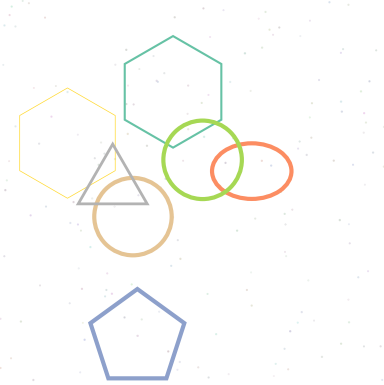[{"shape": "hexagon", "thickness": 1.5, "radius": 0.72, "center": [0.449, 0.761]}, {"shape": "oval", "thickness": 3, "radius": 0.52, "center": [0.654, 0.556]}, {"shape": "pentagon", "thickness": 3, "radius": 0.64, "center": [0.357, 0.121]}, {"shape": "circle", "thickness": 3, "radius": 0.51, "center": [0.526, 0.585]}, {"shape": "hexagon", "thickness": 0.5, "radius": 0.72, "center": [0.175, 0.628]}, {"shape": "circle", "thickness": 3, "radius": 0.5, "center": [0.345, 0.437]}, {"shape": "triangle", "thickness": 2, "radius": 0.52, "center": [0.293, 0.522]}]